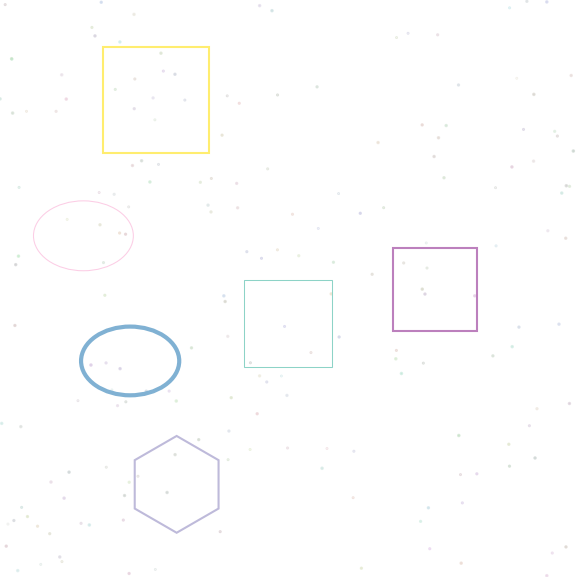[{"shape": "square", "thickness": 0.5, "radius": 0.38, "center": [0.499, 0.439]}, {"shape": "hexagon", "thickness": 1, "radius": 0.42, "center": [0.306, 0.16]}, {"shape": "oval", "thickness": 2, "radius": 0.43, "center": [0.225, 0.374]}, {"shape": "oval", "thickness": 0.5, "radius": 0.43, "center": [0.144, 0.591]}, {"shape": "square", "thickness": 1, "radius": 0.36, "center": [0.753, 0.498]}, {"shape": "square", "thickness": 1, "radius": 0.46, "center": [0.27, 0.826]}]